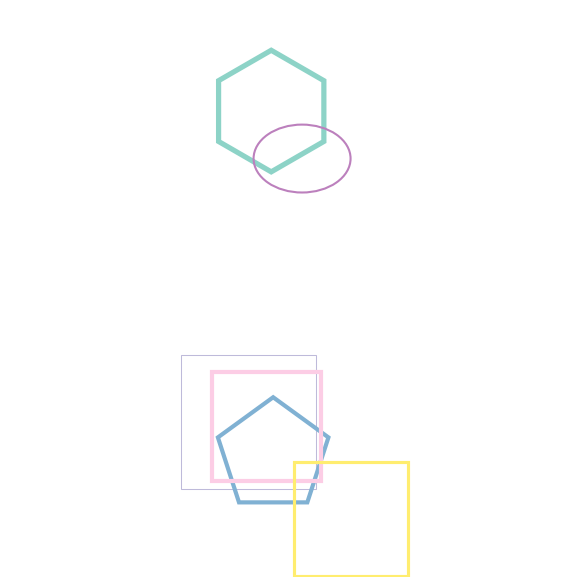[{"shape": "hexagon", "thickness": 2.5, "radius": 0.53, "center": [0.47, 0.807]}, {"shape": "square", "thickness": 0.5, "radius": 0.58, "center": [0.43, 0.268]}, {"shape": "pentagon", "thickness": 2, "radius": 0.5, "center": [0.473, 0.211]}, {"shape": "square", "thickness": 2, "radius": 0.47, "center": [0.461, 0.26]}, {"shape": "oval", "thickness": 1, "radius": 0.42, "center": [0.523, 0.725]}, {"shape": "square", "thickness": 1.5, "radius": 0.49, "center": [0.607, 0.101]}]